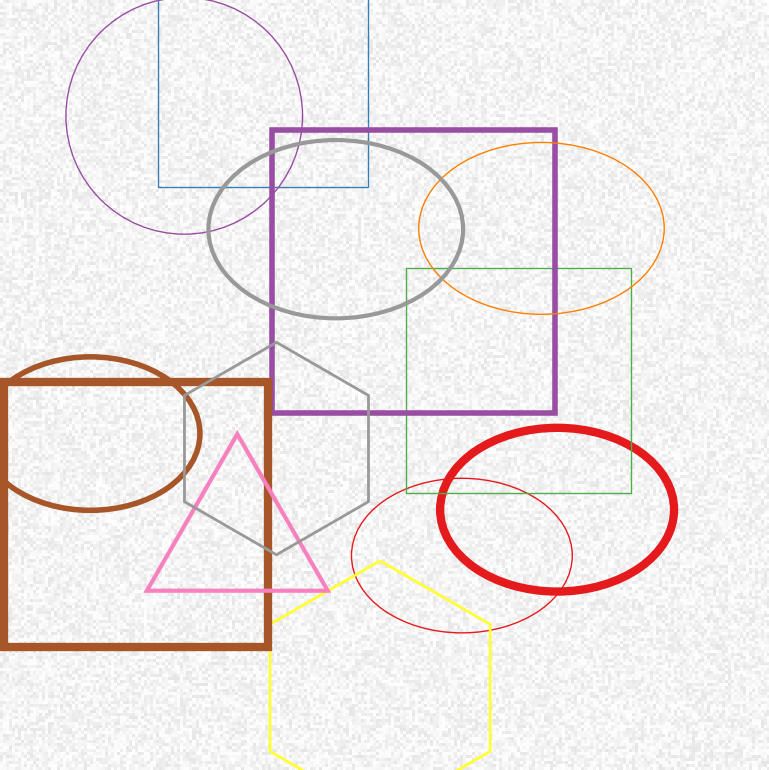[{"shape": "oval", "thickness": 3, "radius": 0.76, "center": [0.724, 0.338]}, {"shape": "oval", "thickness": 0.5, "radius": 0.72, "center": [0.6, 0.278]}, {"shape": "square", "thickness": 0.5, "radius": 0.68, "center": [0.341, 0.893]}, {"shape": "square", "thickness": 0.5, "radius": 0.73, "center": [0.673, 0.505]}, {"shape": "square", "thickness": 2, "radius": 0.92, "center": [0.537, 0.648]}, {"shape": "circle", "thickness": 0.5, "radius": 0.77, "center": [0.239, 0.85]}, {"shape": "oval", "thickness": 0.5, "radius": 0.8, "center": [0.703, 0.703]}, {"shape": "hexagon", "thickness": 1, "radius": 0.83, "center": [0.494, 0.107]}, {"shape": "oval", "thickness": 2, "radius": 0.71, "center": [0.117, 0.437]}, {"shape": "square", "thickness": 3, "radius": 0.86, "center": [0.177, 0.332]}, {"shape": "triangle", "thickness": 1.5, "radius": 0.68, "center": [0.308, 0.301]}, {"shape": "oval", "thickness": 1.5, "radius": 0.83, "center": [0.436, 0.702]}, {"shape": "hexagon", "thickness": 1, "radius": 0.69, "center": [0.359, 0.417]}]